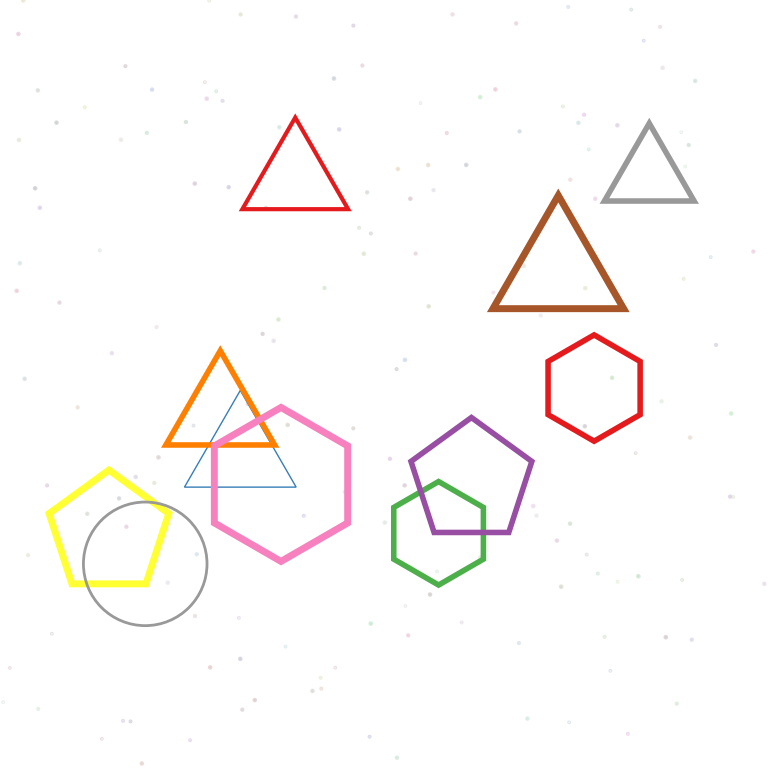[{"shape": "triangle", "thickness": 1.5, "radius": 0.4, "center": [0.383, 0.768]}, {"shape": "hexagon", "thickness": 2, "radius": 0.35, "center": [0.772, 0.496]}, {"shape": "triangle", "thickness": 0.5, "radius": 0.42, "center": [0.312, 0.409]}, {"shape": "hexagon", "thickness": 2, "radius": 0.34, "center": [0.57, 0.307]}, {"shape": "pentagon", "thickness": 2, "radius": 0.41, "center": [0.612, 0.375]}, {"shape": "triangle", "thickness": 2, "radius": 0.41, "center": [0.286, 0.463]}, {"shape": "pentagon", "thickness": 2.5, "radius": 0.41, "center": [0.141, 0.308]}, {"shape": "triangle", "thickness": 2.5, "radius": 0.49, "center": [0.725, 0.648]}, {"shape": "hexagon", "thickness": 2.5, "radius": 0.5, "center": [0.365, 0.371]}, {"shape": "circle", "thickness": 1, "radius": 0.4, "center": [0.189, 0.268]}, {"shape": "triangle", "thickness": 2, "radius": 0.34, "center": [0.843, 0.773]}]